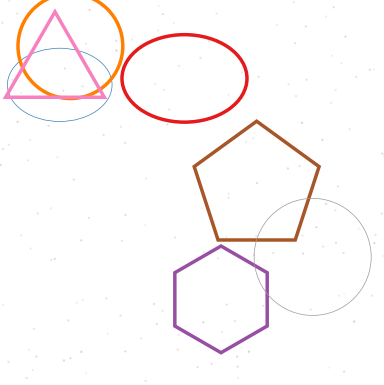[{"shape": "oval", "thickness": 2.5, "radius": 0.81, "center": [0.479, 0.796]}, {"shape": "oval", "thickness": 0.5, "radius": 0.68, "center": [0.155, 0.78]}, {"shape": "hexagon", "thickness": 2.5, "radius": 0.69, "center": [0.574, 0.222]}, {"shape": "circle", "thickness": 2.5, "radius": 0.68, "center": [0.183, 0.88]}, {"shape": "pentagon", "thickness": 2.5, "radius": 0.85, "center": [0.667, 0.515]}, {"shape": "triangle", "thickness": 2.5, "radius": 0.74, "center": [0.143, 0.821]}, {"shape": "circle", "thickness": 0.5, "radius": 0.76, "center": [0.812, 0.333]}]